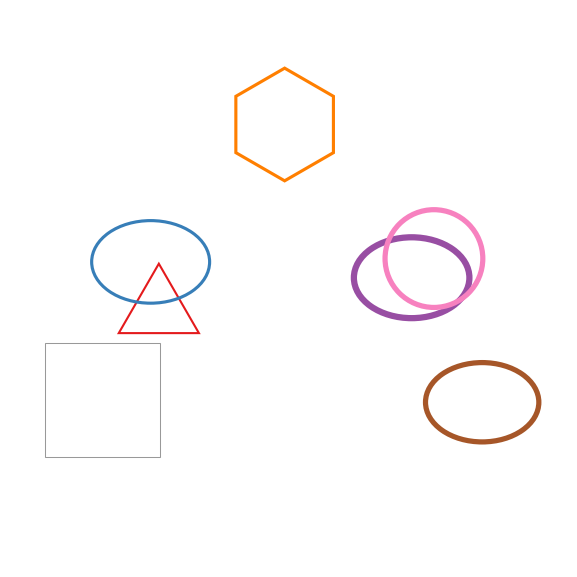[{"shape": "triangle", "thickness": 1, "radius": 0.4, "center": [0.275, 0.462]}, {"shape": "oval", "thickness": 1.5, "radius": 0.51, "center": [0.261, 0.546]}, {"shape": "oval", "thickness": 3, "radius": 0.5, "center": [0.713, 0.518]}, {"shape": "hexagon", "thickness": 1.5, "radius": 0.49, "center": [0.493, 0.784]}, {"shape": "oval", "thickness": 2.5, "radius": 0.49, "center": [0.835, 0.303]}, {"shape": "circle", "thickness": 2.5, "radius": 0.42, "center": [0.751, 0.551]}, {"shape": "square", "thickness": 0.5, "radius": 0.5, "center": [0.178, 0.306]}]